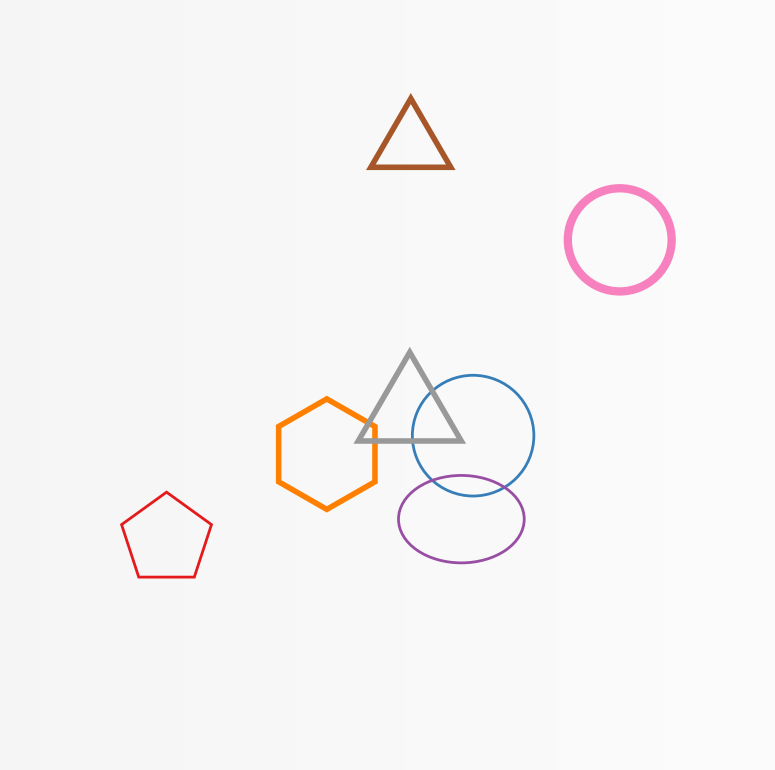[{"shape": "pentagon", "thickness": 1, "radius": 0.3, "center": [0.215, 0.3]}, {"shape": "circle", "thickness": 1, "radius": 0.39, "center": [0.61, 0.434]}, {"shape": "oval", "thickness": 1, "radius": 0.41, "center": [0.595, 0.326]}, {"shape": "hexagon", "thickness": 2, "radius": 0.36, "center": [0.422, 0.41]}, {"shape": "triangle", "thickness": 2, "radius": 0.3, "center": [0.53, 0.813]}, {"shape": "circle", "thickness": 3, "radius": 0.33, "center": [0.8, 0.689]}, {"shape": "triangle", "thickness": 2, "radius": 0.38, "center": [0.529, 0.466]}]